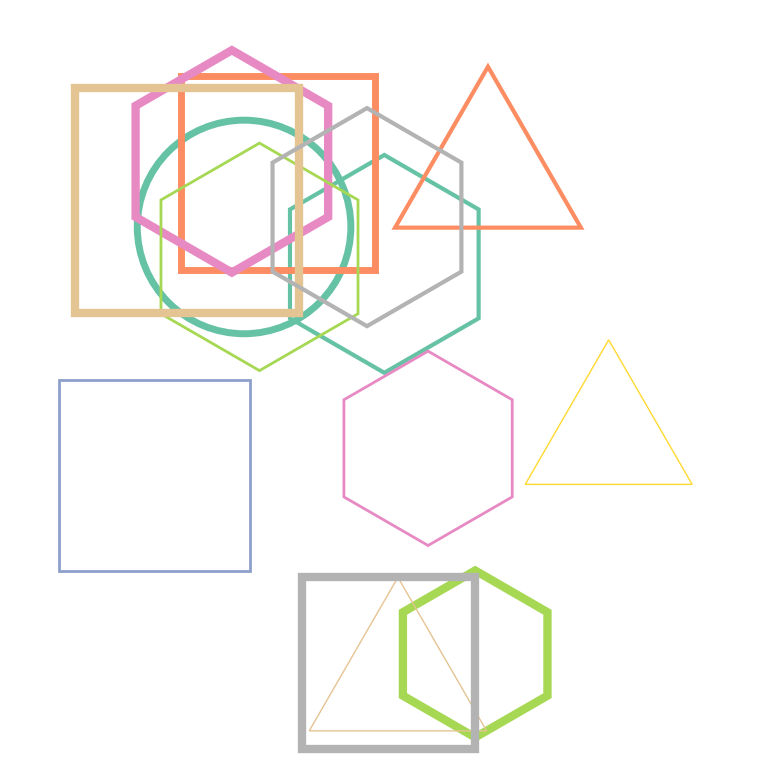[{"shape": "hexagon", "thickness": 1.5, "radius": 0.71, "center": [0.499, 0.657]}, {"shape": "circle", "thickness": 2.5, "radius": 0.69, "center": [0.317, 0.705]}, {"shape": "square", "thickness": 2.5, "radius": 0.63, "center": [0.361, 0.776]}, {"shape": "triangle", "thickness": 1.5, "radius": 0.7, "center": [0.634, 0.774]}, {"shape": "square", "thickness": 1, "radius": 0.62, "center": [0.2, 0.382]}, {"shape": "hexagon", "thickness": 3, "radius": 0.72, "center": [0.301, 0.79]}, {"shape": "hexagon", "thickness": 1, "radius": 0.63, "center": [0.556, 0.418]}, {"shape": "hexagon", "thickness": 1, "radius": 0.74, "center": [0.337, 0.666]}, {"shape": "hexagon", "thickness": 3, "radius": 0.54, "center": [0.617, 0.151]}, {"shape": "triangle", "thickness": 0.5, "radius": 0.63, "center": [0.79, 0.434]}, {"shape": "square", "thickness": 3, "radius": 0.73, "center": [0.243, 0.739]}, {"shape": "triangle", "thickness": 0.5, "radius": 0.66, "center": [0.517, 0.117]}, {"shape": "square", "thickness": 3, "radius": 0.56, "center": [0.505, 0.139]}, {"shape": "hexagon", "thickness": 1.5, "radius": 0.71, "center": [0.477, 0.718]}]